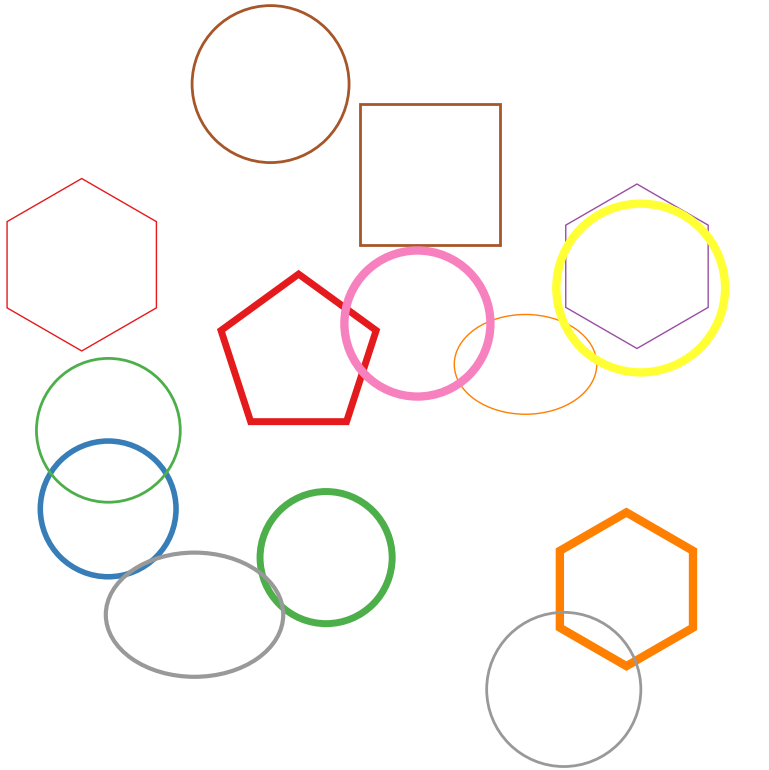[{"shape": "pentagon", "thickness": 2.5, "radius": 0.53, "center": [0.388, 0.538]}, {"shape": "hexagon", "thickness": 0.5, "radius": 0.56, "center": [0.106, 0.656]}, {"shape": "circle", "thickness": 2, "radius": 0.44, "center": [0.14, 0.339]}, {"shape": "circle", "thickness": 1, "radius": 0.47, "center": [0.141, 0.441]}, {"shape": "circle", "thickness": 2.5, "radius": 0.43, "center": [0.424, 0.276]}, {"shape": "hexagon", "thickness": 0.5, "radius": 0.53, "center": [0.827, 0.654]}, {"shape": "hexagon", "thickness": 3, "radius": 0.5, "center": [0.814, 0.235]}, {"shape": "oval", "thickness": 0.5, "radius": 0.46, "center": [0.682, 0.527]}, {"shape": "circle", "thickness": 3, "radius": 0.55, "center": [0.832, 0.626]}, {"shape": "square", "thickness": 1, "radius": 0.46, "center": [0.559, 0.773]}, {"shape": "circle", "thickness": 1, "radius": 0.51, "center": [0.351, 0.891]}, {"shape": "circle", "thickness": 3, "radius": 0.47, "center": [0.542, 0.58]}, {"shape": "circle", "thickness": 1, "radius": 0.5, "center": [0.732, 0.105]}, {"shape": "oval", "thickness": 1.5, "radius": 0.58, "center": [0.253, 0.202]}]